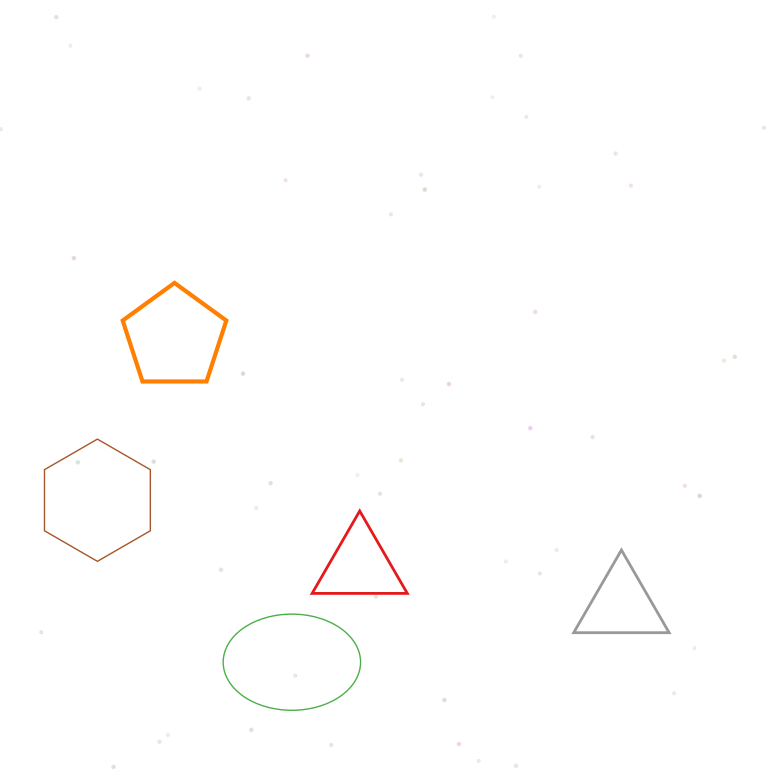[{"shape": "triangle", "thickness": 1, "radius": 0.36, "center": [0.467, 0.265]}, {"shape": "oval", "thickness": 0.5, "radius": 0.45, "center": [0.379, 0.14]}, {"shape": "pentagon", "thickness": 1.5, "radius": 0.35, "center": [0.227, 0.562]}, {"shape": "hexagon", "thickness": 0.5, "radius": 0.4, "center": [0.126, 0.35]}, {"shape": "triangle", "thickness": 1, "radius": 0.36, "center": [0.807, 0.214]}]